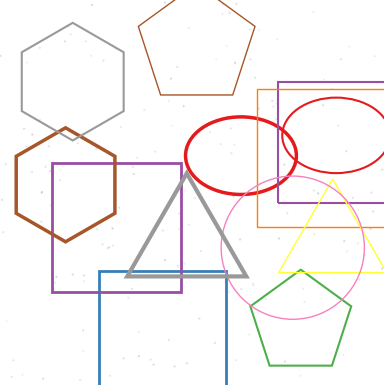[{"shape": "oval", "thickness": 1.5, "radius": 0.7, "center": [0.873, 0.648]}, {"shape": "oval", "thickness": 2.5, "radius": 0.72, "center": [0.626, 0.596]}, {"shape": "square", "thickness": 2, "radius": 0.83, "center": [0.423, 0.131]}, {"shape": "pentagon", "thickness": 1.5, "radius": 0.69, "center": [0.781, 0.162]}, {"shape": "square", "thickness": 1.5, "radius": 0.78, "center": [0.879, 0.631]}, {"shape": "square", "thickness": 2, "radius": 0.84, "center": [0.302, 0.408]}, {"shape": "square", "thickness": 1, "radius": 0.9, "center": [0.846, 0.59]}, {"shape": "triangle", "thickness": 1, "radius": 0.81, "center": [0.864, 0.373]}, {"shape": "hexagon", "thickness": 2.5, "radius": 0.74, "center": [0.17, 0.52]}, {"shape": "pentagon", "thickness": 1, "radius": 0.8, "center": [0.511, 0.882]}, {"shape": "circle", "thickness": 1, "radius": 0.93, "center": [0.76, 0.357]}, {"shape": "triangle", "thickness": 3, "radius": 0.89, "center": [0.485, 0.371]}, {"shape": "hexagon", "thickness": 1.5, "radius": 0.76, "center": [0.189, 0.788]}]